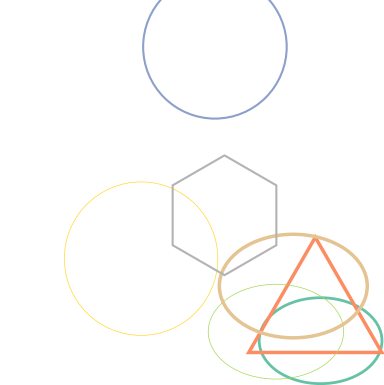[{"shape": "oval", "thickness": 2, "radius": 0.8, "center": [0.833, 0.115]}, {"shape": "triangle", "thickness": 2.5, "radius": 1.0, "center": [0.819, 0.184]}, {"shape": "circle", "thickness": 1.5, "radius": 0.93, "center": [0.558, 0.878]}, {"shape": "oval", "thickness": 0.5, "radius": 0.88, "center": [0.717, 0.139]}, {"shape": "circle", "thickness": 0.5, "radius": 1.0, "center": [0.366, 0.328]}, {"shape": "oval", "thickness": 2.5, "radius": 0.96, "center": [0.762, 0.257]}, {"shape": "hexagon", "thickness": 1.5, "radius": 0.78, "center": [0.583, 0.441]}]